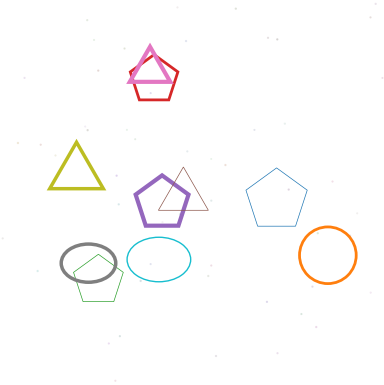[{"shape": "pentagon", "thickness": 0.5, "radius": 0.42, "center": [0.718, 0.48]}, {"shape": "circle", "thickness": 2, "radius": 0.37, "center": [0.852, 0.337]}, {"shape": "pentagon", "thickness": 0.5, "radius": 0.34, "center": [0.256, 0.272]}, {"shape": "pentagon", "thickness": 2, "radius": 0.32, "center": [0.4, 0.793]}, {"shape": "pentagon", "thickness": 3, "radius": 0.36, "center": [0.421, 0.472]}, {"shape": "triangle", "thickness": 0.5, "radius": 0.37, "center": [0.476, 0.491]}, {"shape": "triangle", "thickness": 3, "radius": 0.3, "center": [0.39, 0.818]}, {"shape": "oval", "thickness": 2.5, "radius": 0.35, "center": [0.23, 0.316]}, {"shape": "triangle", "thickness": 2.5, "radius": 0.4, "center": [0.199, 0.55]}, {"shape": "oval", "thickness": 1, "radius": 0.41, "center": [0.413, 0.326]}]